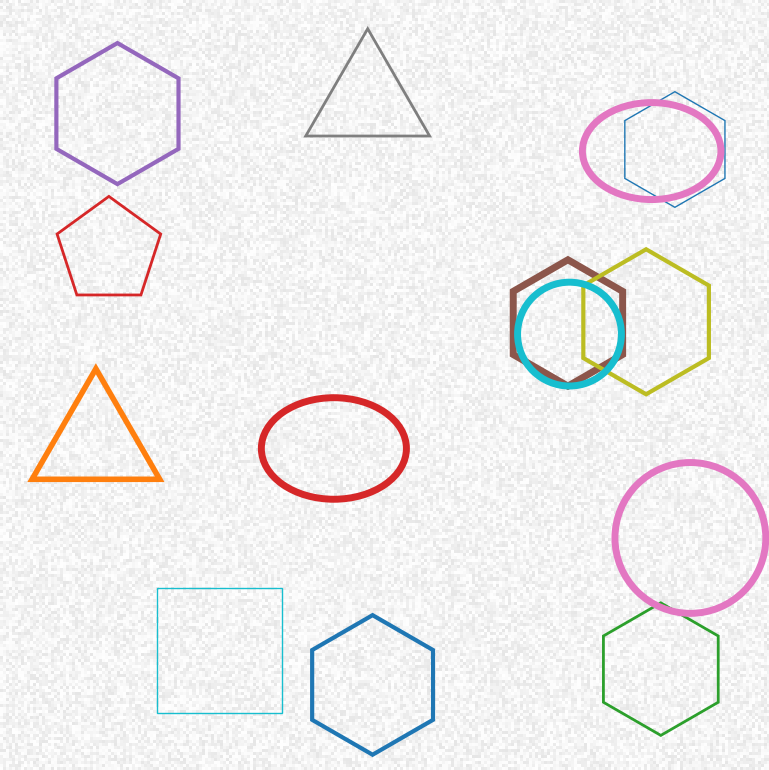[{"shape": "hexagon", "thickness": 0.5, "radius": 0.38, "center": [0.876, 0.806]}, {"shape": "hexagon", "thickness": 1.5, "radius": 0.45, "center": [0.484, 0.11]}, {"shape": "triangle", "thickness": 2, "radius": 0.48, "center": [0.125, 0.425]}, {"shape": "hexagon", "thickness": 1, "radius": 0.43, "center": [0.858, 0.131]}, {"shape": "pentagon", "thickness": 1, "radius": 0.35, "center": [0.141, 0.674]}, {"shape": "oval", "thickness": 2.5, "radius": 0.47, "center": [0.434, 0.418]}, {"shape": "hexagon", "thickness": 1.5, "radius": 0.46, "center": [0.153, 0.852]}, {"shape": "hexagon", "thickness": 2.5, "radius": 0.41, "center": [0.738, 0.581]}, {"shape": "circle", "thickness": 2.5, "radius": 0.49, "center": [0.897, 0.301]}, {"shape": "oval", "thickness": 2.5, "radius": 0.45, "center": [0.846, 0.804]}, {"shape": "triangle", "thickness": 1, "radius": 0.46, "center": [0.478, 0.87]}, {"shape": "hexagon", "thickness": 1.5, "radius": 0.47, "center": [0.839, 0.582]}, {"shape": "circle", "thickness": 2.5, "radius": 0.34, "center": [0.74, 0.566]}, {"shape": "square", "thickness": 0.5, "radius": 0.41, "center": [0.285, 0.156]}]